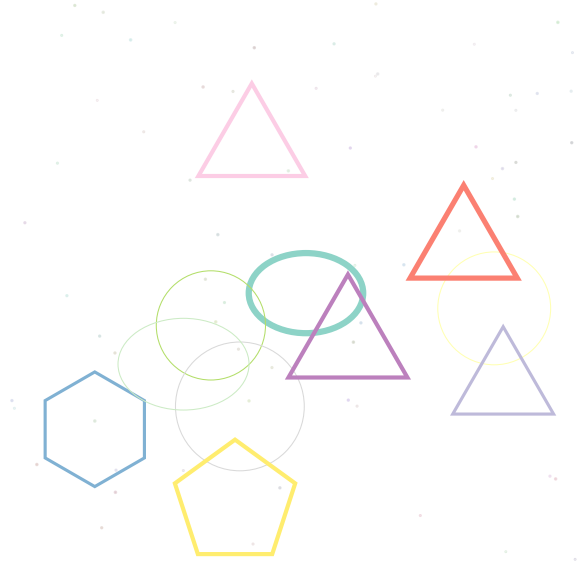[{"shape": "oval", "thickness": 3, "radius": 0.5, "center": [0.53, 0.492]}, {"shape": "circle", "thickness": 0.5, "radius": 0.49, "center": [0.856, 0.465]}, {"shape": "triangle", "thickness": 1.5, "radius": 0.5, "center": [0.871, 0.333]}, {"shape": "triangle", "thickness": 2.5, "radius": 0.54, "center": [0.803, 0.571]}, {"shape": "hexagon", "thickness": 1.5, "radius": 0.5, "center": [0.164, 0.256]}, {"shape": "circle", "thickness": 0.5, "radius": 0.47, "center": [0.365, 0.436]}, {"shape": "triangle", "thickness": 2, "radius": 0.53, "center": [0.436, 0.748]}, {"shape": "circle", "thickness": 0.5, "radius": 0.56, "center": [0.415, 0.295]}, {"shape": "triangle", "thickness": 2, "radius": 0.59, "center": [0.602, 0.405]}, {"shape": "oval", "thickness": 0.5, "radius": 0.57, "center": [0.318, 0.369]}, {"shape": "pentagon", "thickness": 2, "radius": 0.55, "center": [0.407, 0.128]}]